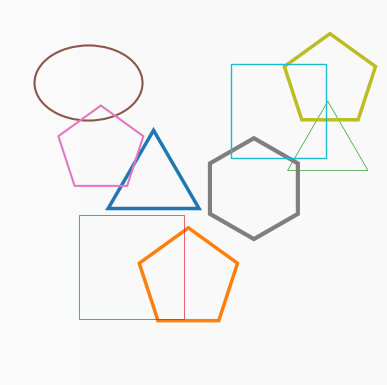[{"shape": "triangle", "thickness": 2.5, "radius": 0.68, "center": [0.396, 0.526]}, {"shape": "pentagon", "thickness": 2.5, "radius": 0.67, "center": [0.486, 0.275]}, {"shape": "triangle", "thickness": 0.5, "radius": 0.6, "center": [0.846, 0.617]}, {"shape": "square", "thickness": 0.5, "radius": 0.68, "center": [0.339, 0.306]}, {"shape": "oval", "thickness": 1.5, "radius": 0.7, "center": [0.228, 0.784]}, {"shape": "pentagon", "thickness": 1.5, "radius": 0.58, "center": [0.26, 0.611]}, {"shape": "hexagon", "thickness": 3, "radius": 0.66, "center": [0.655, 0.51]}, {"shape": "pentagon", "thickness": 2.5, "radius": 0.62, "center": [0.851, 0.789]}, {"shape": "square", "thickness": 1, "radius": 0.61, "center": [0.719, 0.712]}]